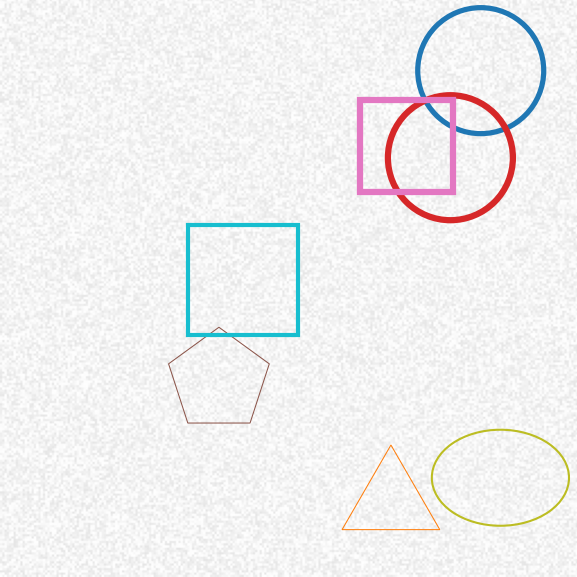[{"shape": "circle", "thickness": 2.5, "radius": 0.55, "center": [0.832, 0.877]}, {"shape": "triangle", "thickness": 0.5, "radius": 0.49, "center": [0.677, 0.131]}, {"shape": "circle", "thickness": 3, "radius": 0.54, "center": [0.78, 0.726]}, {"shape": "pentagon", "thickness": 0.5, "radius": 0.46, "center": [0.379, 0.341]}, {"shape": "square", "thickness": 3, "radius": 0.4, "center": [0.704, 0.746]}, {"shape": "oval", "thickness": 1, "radius": 0.59, "center": [0.867, 0.172]}, {"shape": "square", "thickness": 2, "radius": 0.48, "center": [0.421, 0.515]}]